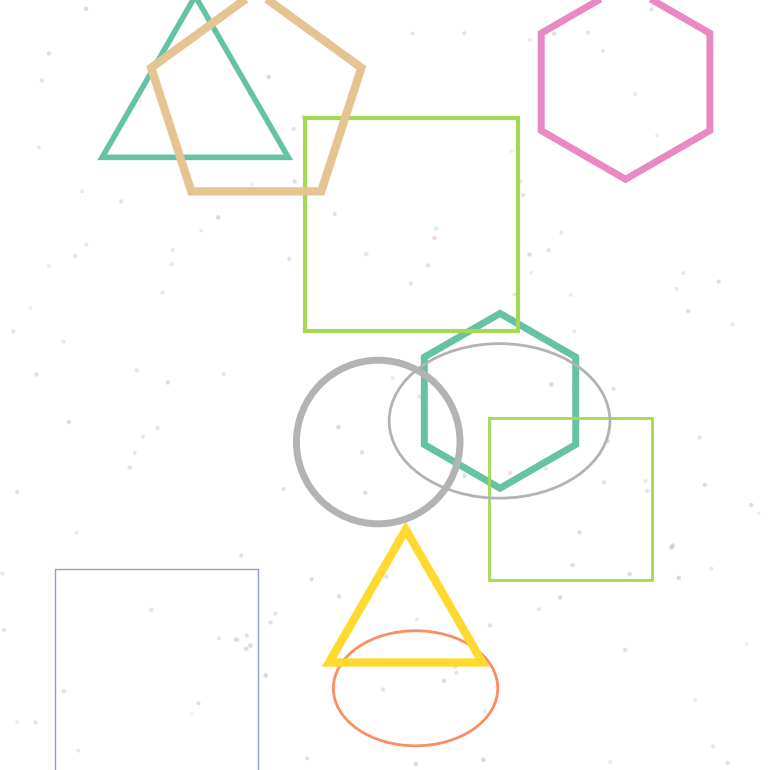[{"shape": "hexagon", "thickness": 2.5, "radius": 0.57, "center": [0.649, 0.479]}, {"shape": "triangle", "thickness": 2, "radius": 0.7, "center": [0.254, 0.865]}, {"shape": "oval", "thickness": 1, "radius": 0.53, "center": [0.54, 0.106]}, {"shape": "square", "thickness": 0.5, "radius": 0.66, "center": [0.203, 0.128]}, {"shape": "hexagon", "thickness": 2.5, "radius": 0.63, "center": [0.812, 0.894]}, {"shape": "square", "thickness": 1.5, "radius": 0.69, "center": [0.534, 0.709]}, {"shape": "square", "thickness": 1, "radius": 0.53, "center": [0.741, 0.352]}, {"shape": "triangle", "thickness": 3, "radius": 0.58, "center": [0.527, 0.197]}, {"shape": "pentagon", "thickness": 3, "radius": 0.72, "center": [0.333, 0.868]}, {"shape": "circle", "thickness": 2.5, "radius": 0.53, "center": [0.491, 0.426]}, {"shape": "oval", "thickness": 1, "radius": 0.72, "center": [0.649, 0.453]}]